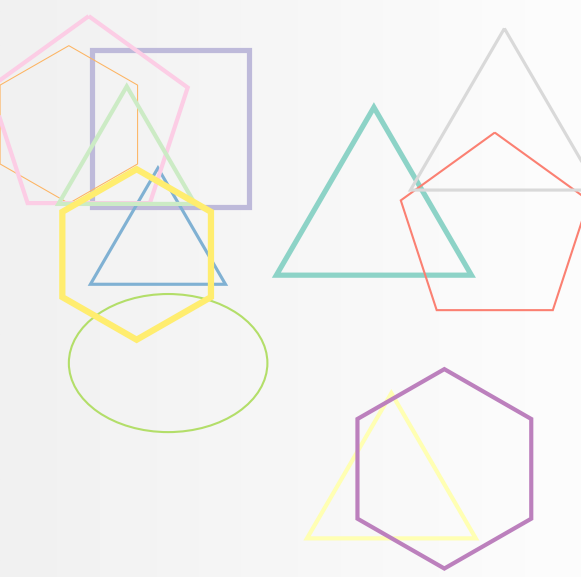[{"shape": "triangle", "thickness": 2.5, "radius": 0.97, "center": [0.643, 0.62]}, {"shape": "triangle", "thickness": 2, "radius": 0.84, "center": [0.673, 0.151]}, {"shape": "square", "thickness": 2.5, "radius": 0.68, "center": [0.293, 0.777]}, {"shape": "pentagon", "thickness": 1, "radius": 0.85, "center": [0.851, 0.6]}, {"shape": "triangle", "thickness": 1.5, "radius": 0.67, "center": [0.272, 0.574]}, {"shape": "hexagon", "thickness": 0.5, "radius": 0.68, "center": [0.118, 0.783]}, {"shape": "oval", "thickness": 1, "radius": 0.85, "center": [0.289, 0.37]}, {"shape": "pentagon", "thickness": 2, "radius": 0.89, "center": [0.153, 0.792]}, {"shape": "triangle", "thickness": 1.5, "radius": 0.93, "center": [0.868, 0.763]}, {"shape": "hexagon", "thickness": 2, "radius": 0.86, "center": [0.764, 0.187]}, {"shape": "triangle", "thickness": 2, "radius": 0.68, "center": [0.218, 0.714]}, {"shape": "hexagon", "thickness": 3, "radius": 0.74, "center": [0.235, 0.558]}]